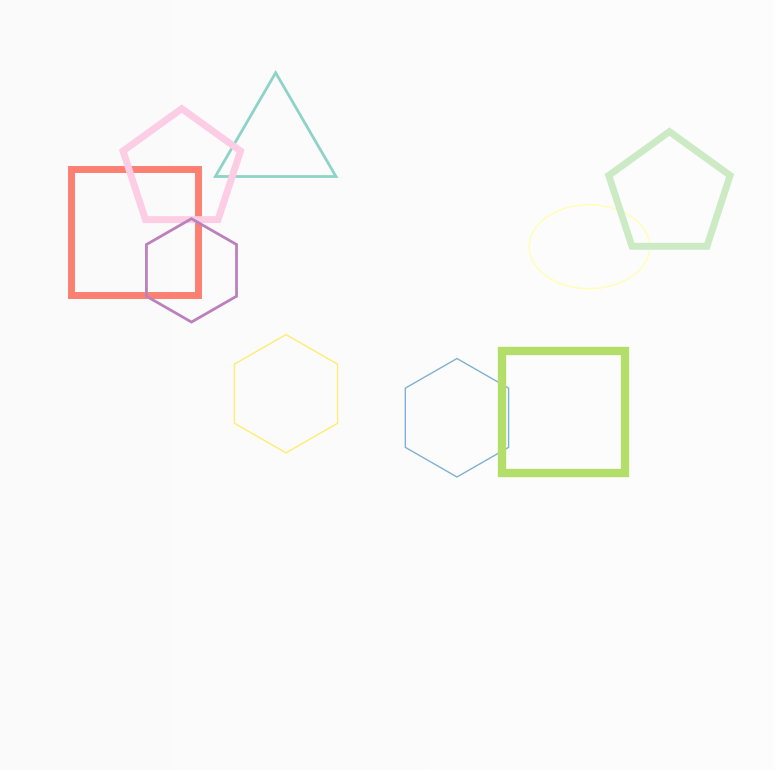[{"shape": "triangle", "thickness": 1, "radius": 0.45, "center": [0.356, 0.816]}, {"shape": "oval", "thickness": 0.5, "radius": 0.39, "center": [0.76, 0.68]}, {"shape": "square", "thickness": 2.5, "radius": 0.41, "center": [0.174, 0.699]}, {"shape": "hexagon", "thickness": 0.5, "radius": 0.38, "center": [0.59, 0.457]}, {"shape": "square", "thickness": 3, "radius": 0.4, "center": [0.727, 0.465]}, {"shape": "pentagon", "thickness": 2.5, "radius": 0.4, "center": [0.235, 0.779]}, {"shape": "hexagon", "thickness": 1, "radius": 0.34, "center": [0.247, 0.649]}, {"shape": "pentagon", "thickness": 2.5, "radius": 0.41, "center": [0.864, 0.747]}, {"shape": "hexagon", "thickness": 0.5, "radius": 0.38, "center": [0.369, 0.489]}]